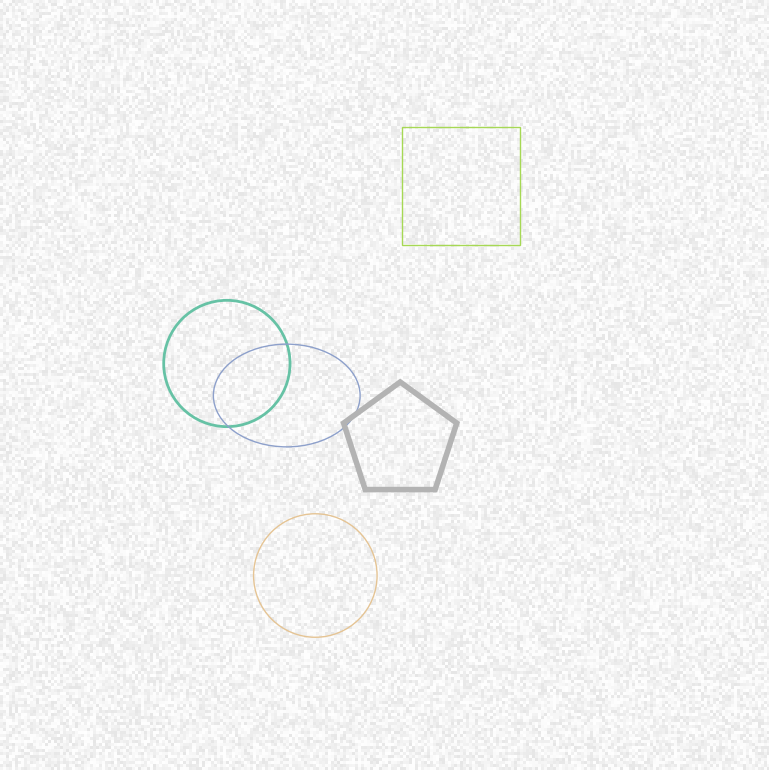[{"shape": "circle", "thickness": 1, "radius": 0.41, "center": [0.295, 0.528]}, {"shape": "oval", "thickness": 0.5, "radius": 0.48, "center": [0.372, 0.486]}, {"shape": "square", "thickness": 0.5, "radius": 0.38, "center": [0.598, 0.758]}, {"shape": "circle", "thickness": 0.5, "radius": 0.4, "center": [0.41, 0.253]}, {"shape": "pentagon", "thickness": 2, "radius": 0.39, "center": [0.52, 0.427]}]